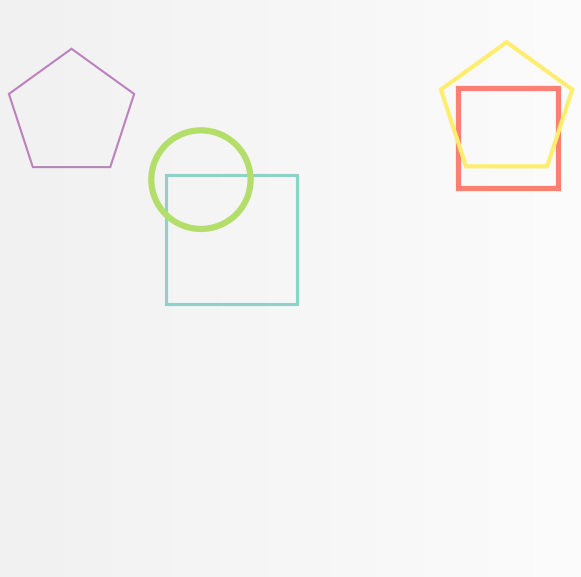[{"shape": "square", "thickness": 1.5, "radius": 0.56, "center": [0.398, 0.585]}, {"shape": "square", "thickness": 2.5, "radius": 0.43, "center": [0.874, 0.76]}, {"shape": "circle", "thickness": 3, "radius": 0.43, "center": [0.346, 0.688]}, {"shape": "pentagon", "thickness": 1, "radius": 0.57, "center": [0.123, 0.801]}, {"shape": "pentagon", "thickness": 2, "radius": 0.59, "center": [0.872, 0.807]}]